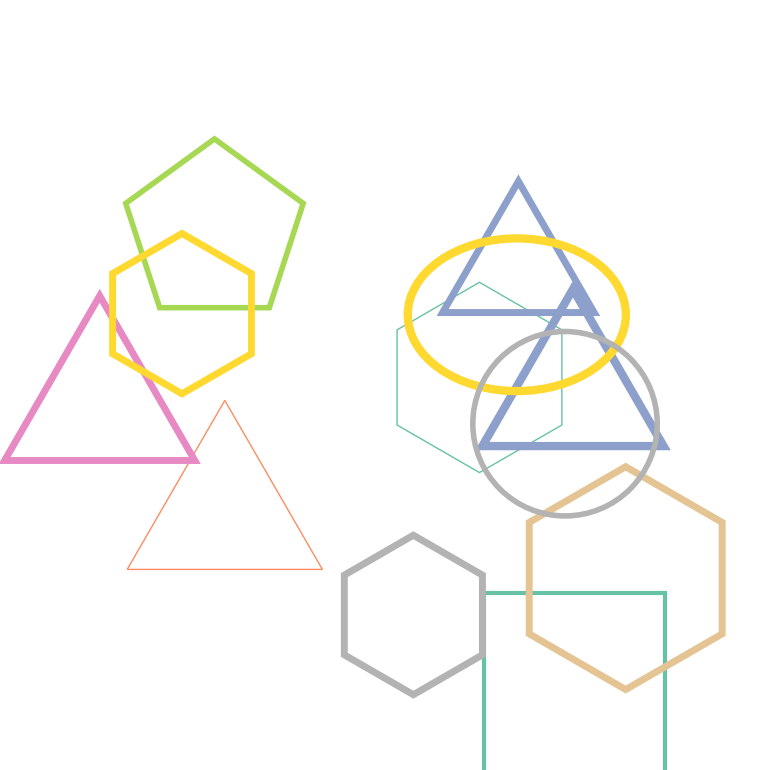[{"shape": "hexagon", "thickness": 0.5, "radius": 0.62, "center": [0.623, 0.51]}, {"shape": "square", "thickness": 1.5, "radius": 0.59, "center": [0.746, 0.112]}, {"shape": "triangle", "thickness": 0.5, "radius": 0.73, "center": [0.292, 0.334]}, {"shape": "triangle", "thickness": 2.5, "radius": 0.57, "center": [0.673, 0.651]}, {"shape": "triangle", "thickness": 3, "radius": 0.68, "center": [0.744, 0.489]}, {"shape": "triangle", "thickness": 2.5, "radius": 0.71, "center": [0.129, 0.473]}, {"shape": "pentagon", "thickness": 2, "radius": 0.61, "center": [0.279, 0.698]}, {"shape": "hexagon", "thickness": 2.5, "radius": 0.52, "center": [0.236, 0.593]}, {"shape": "oval", "thickness": 3, "radius": 0.71, "center": [0.671, 0.591]}, {"shape": "hexagon", "thickness": 2.5, "radius": 0.72, "center": [0.813, 0.249]}, {"shape": "hexagon", "thickness": 2.5, "radius": 0.52, "center": [0.537, 0.201]}, {"shape": "circle", "thickness": 2, "radius": 0.6, "center": [0.734, 0.45]}]